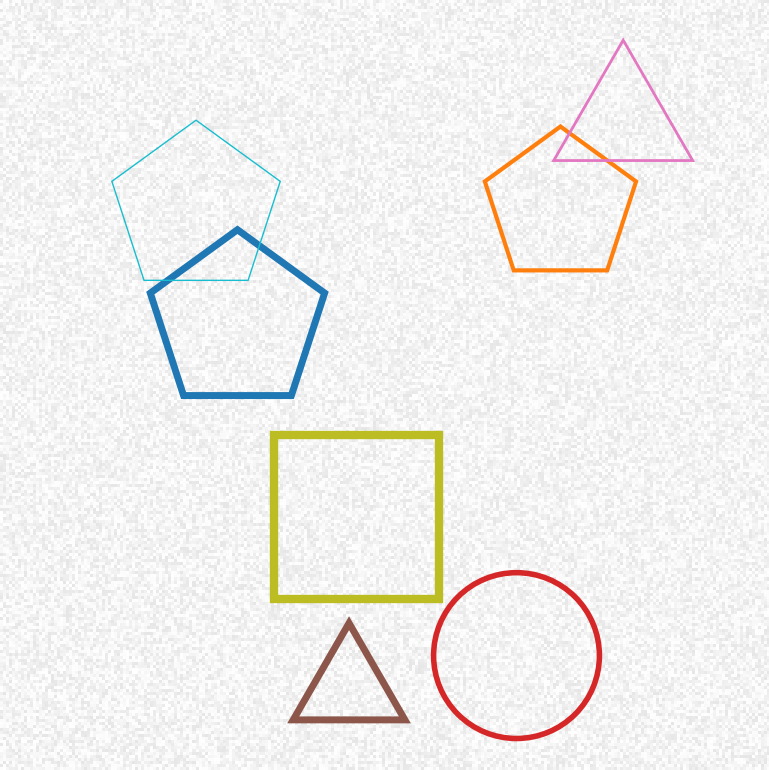[{"shape": "pentagon", "thickness": 2.5, "radius": 0.6, "center": [0.308, 0.583]}, {"shape": "pentagon", "thickness": 1.5, "radius": 0.52, "center": [0.728, 0.732]}, {"shape": "circle", "thickness": 2, "radius": 0.54, "center": [0.671, 0.149]}, {"shape": "triangle", "thickness": 2.5, "radius": 0.42, "center": [0.453, 0.107]}, {"shape": "triangle", "thickness": 1, "radius": 0.52, "center": [0.809, 0.844]}, {"shape": "square", "thickness": 3, "radius": 0.54, "center": [0.463, 0.329]}, {"shape": "pentagon", "thickness": 0.5, "radius": 0.57, "center": [0.255, 0.729]}]